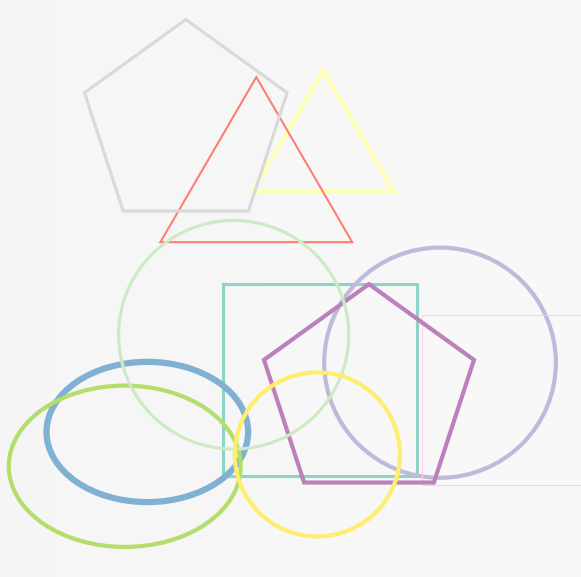[{"shape": "square", "thickness": 1.5, "radius": 0.83, "center": [0.551, 0.341]}, {"shape": "triangle", "thickness": 2, "radius": 0.7, "center": [0.556, 0.738]}, {"shape": "circle", "thickness": 2, "radius": 1.0, "center": [0.757, 0.371]}, {"shape": "triangle", "thickness": 1, "radius": 0.95, "center": [0.441, 0.675]}, {"shape": "oval", "thickness": 3, "radius": 0.87, "center": [0.253, 0.251]}, {"shape": "oval", "thickness": 2, "radius": 1.0, "center": [0.215, 0.192]}, {"shape": "square", "thickness": 0.5, "radius": 0.73, "center": [0.873, 0.306]}, {"shape": "pentagon", "thickness": 1.5, "radius": 0.92, "center": [0.32, 0.782]}, {"shape": "pentagon", "thickness": 2, "radius": 0.95, "center": [0.635, 0.317]}, {"shape": "circle", "thickness": 1.5, "radius": 0.99, "center": [0.402, 0.419]}, {"shape": "circle", "thickness": 2, "radius": 0.71, "center": [0.546, 0.212]}]